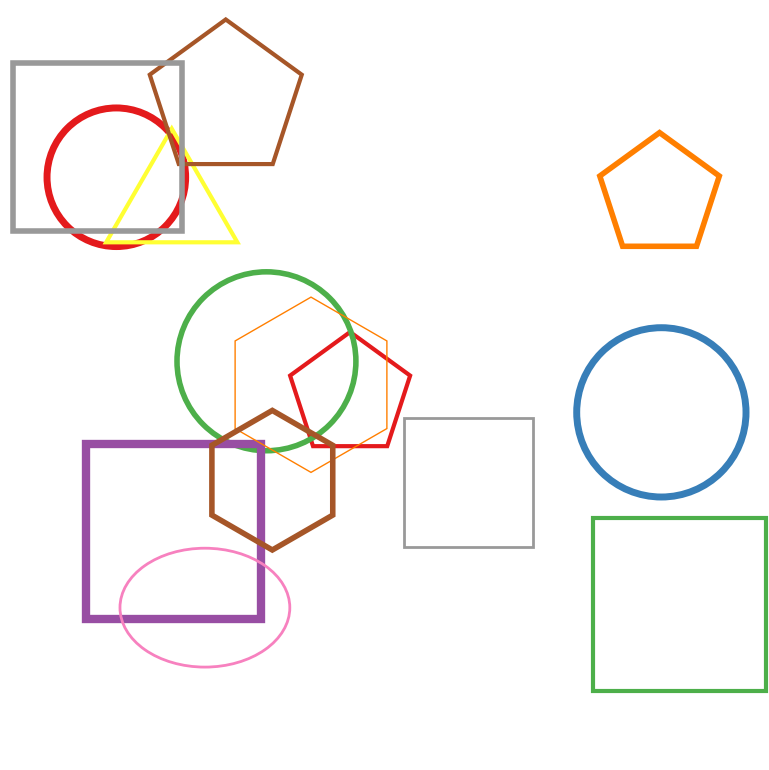[{"shape": "pentagon", "thickness": 1.5, "radius": 0.41, "center": [0.455, 0.487]}, {"shape": "circle", "thickness": 2.5, "radius": 0.45, "center": [0.151, 0.77]}, {"shape": "circle", "thickness": 2.5, "radius": 0.55, "center": [0.859, 0.464]}, {"shape": "square", "thickness": 1.5, "radius": 0.56, "center": [0.882, 0.215]}, {"shape": "circle", "thickness": 2, "radius": 0.58, "center": [0.346, 0.531]}, {"shape": "square", "thickness": 3, "radius": 0.57, "center": [0.225, 0.31]}, {"shape": "hexagon", "thickness": 0.5, "radius": 0.57, "center": [0.404, 0.5]}, {"shape": "pentagon", "thickness": 2, "radius": 0.41, "center": [0.857, 0.746]}, {"shape": "triangle", "thickness": 1.5, "radius": 0.49, "center": [0.223, 0.735]}, {"shape": "hexagon", "thickness": 2, "radius": 0.45, "center": [0.354, 0.376]}, {"shape": "pentagon", "thickness": 1.5, "radius": 0.52, "center": [0.293, 0.871]}, {"shape": "oval", "thickness": 1, "radius": 0.55, "center": [0.266, 0.211]}, {"shape": "square", "thickness": 2, "radius": 0.55, "center": [0.127, 0.809]}, {"shape": "square", "thickness": 1, "radius": 0.42, "center": [0.608, 0.374]}]